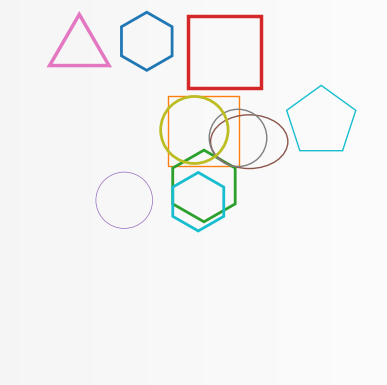[{"shape": "hexagon", "thickness": 2, "radius": 0.38, "center": [0.379, 0.893]}, {"shape": "square", "thickness": 1, "radius": 0.46, "center": [0.526, 0.66]}, {"shape": "hexagon", "thickness": 2, "radius": 0.47, "center": [0.526, 0.517]}, {"shape": "square", "thickness": 2.5, "radius": 0.47, "center": [0.579, 0.864]}, {"shape": "circle", "thickness": 0.5, "radius": 0.37, "center": [0.321, 0.48]}, {"shape": "oval", "thickness": 1, "radius": 0.5, "center": [0.643, 0.632]}, {"shape": "triangle", "thickness": 2.5, "radius": 0.44, "center": [0.205, 0.874]}, {"shape": "circle", "thickness": 1, "radius": 0.37, "center": [0.614, 0.642]}, {"shape": "circle", "thickness": 2, "radius": 0.43, "center": [0.502, 0.662]}, {"shape": "hexagon", "thickness": 2, "radius": 0.38, "center": [0.512, 0.476]}, {"shape": "pentagon", "thickness": 1, "radius": 0.47, "center": [0.829, 0.684]}]